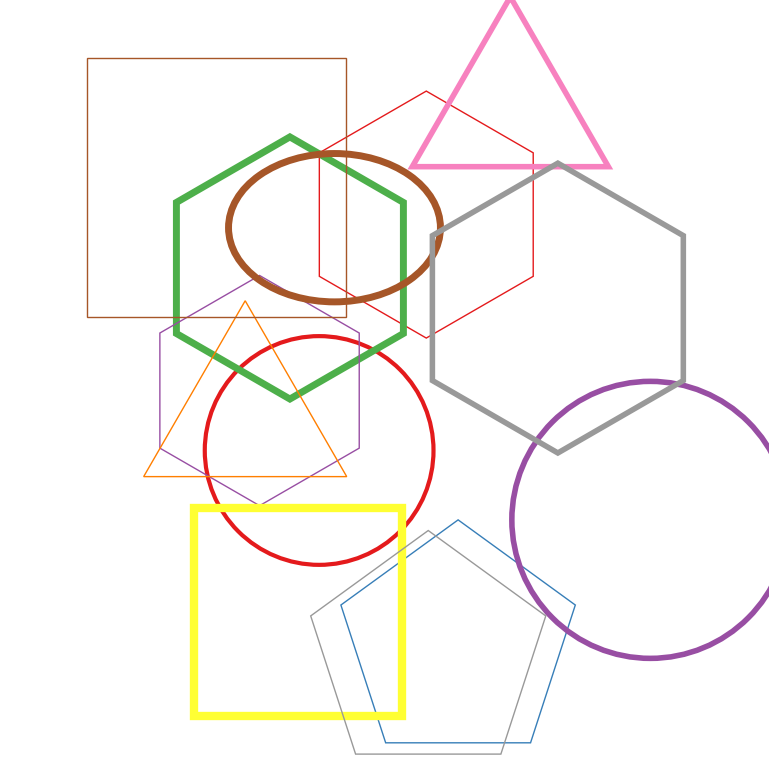[{"shape": "hexagon", "thickness": 0.5, "radius": 0.8, "center": [0.554, 0.721]}, {"shape": "circle", "thickness": 1.5, "radius": 0.74, "center": [0.414, 0.415]}, {"shape": "pentagon", "thickness": 0.5, "radius": 0.8, "center": [0.595, 0.165]}, {"shape": "hexagon", "thickness": 2.5, "radius": 0.85, "center": [0.376, 0.652]}, {"shape": "hexagon", "thickness": 0.5, "radius": 0.75, "center": [0.337, 0.493]}, {"shape": "circle", "thickness": 2, "radius": 0.9, "center": [0.845, 0.325]}, {"shape": "triangle", "thickness": 0.5, "radius": 0.76, "center": [0.318, 0.457]}, {"shape": "square", "thickness": 3, "radius": 0.68, "center": [0.387, 0.205]}, {"shape": "square", "thickness": 0.5, "radius": 0.84, "center": [0.281, 0.756]}, {"shape": "oval", "thickness": 2.5, "radius": 0.69, "center": [0.434, 0.704]}, {"shape": "triangle", "thickness": 2, "radius": 0.74, "center": [0.663, 0.857]}, {"shape": "hexagon", "thickness": 2, "radius": 0.94, "center": [0.724, 0.6]}, {"shape": "pentagon", "thickness": 0.5, "radius": 0.8, "center": [0.556, 0.15]}]